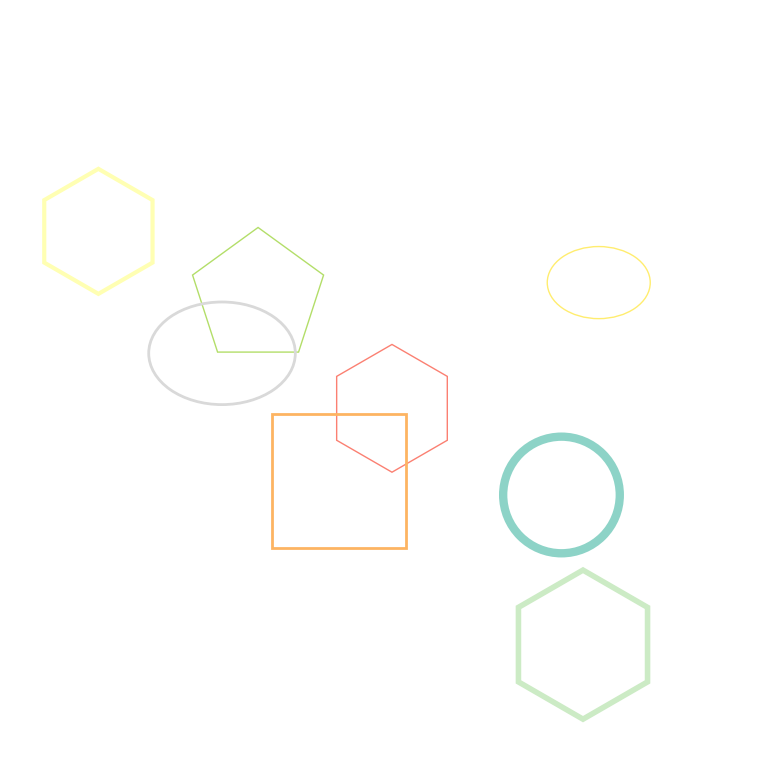[{"shape": "circle", "thickness": 3, "radius": 0.38, "center": [0.729, 0.357]}, {"shape": "hexagon", "thickness": 1.5, "radius": 0.41, "center": [0.128, 0.7]}, {"shape": "hexagon", "thickness": 0.5, "radius": 0.41, "center": [0.509, 0.47]}, {"shape": "square", "thickness": 1, "radius": 0.44, "center": [0.44, 0.376]}, {"shape": "pentagon", "thickness": 0.5, "radius": 0.45, "center": [0.335, 0.615]}, {"shape": "oval", "thickness": 1, "radius": 0.48, "center": [0.288, 0.541]}, {"shape": "hexagon", "thickness": 2, "radius": 0.48, "center": [0.757, 0.163]}, {"shape": "oval", "thickness": 0.5, "radius": 0.33, "center": [0.778, 0.633]}]